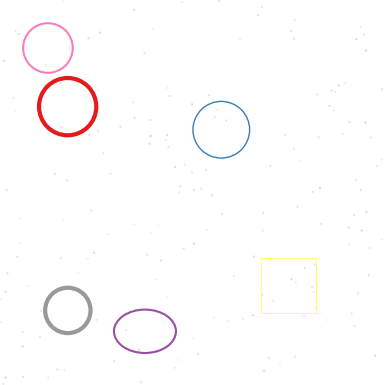[{"shape": "circle", "thickness": 3, "radius": 0.37, "center": [0.176, 0.723]}, {"shape": "circle", "thickness": 1, "radius": 0.37, "center": [0.575, 0.663]}, {"shape": "oval", "thickness": 1.5, "radius": 0.4, "center": [0.377, 0.14]}, {"shape": "square", "thickness": 0.5, "radius": 0.36, "center": [0.748, 0.258]}, {"shape": "circle", "thickness": 1.5, "radius": 0.32, "center": [0.125, 0.875]}, {"shape": "circle", "thickness": 3, "radius": 0.29, "center": [0.176, 0.194]}]